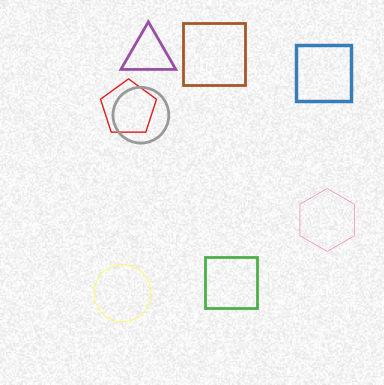[{"shape": "pentagon", "thickness": 1, "radius": 0.38, "center": [0.334, 0.719]}, {"shape": "square", "thickness": 2.5, "radius": 0.36, "center": [0.841, 0.811]}, {"shape": "square", "thickness": 2, "radius": 0.34, "center": [0.6, 0.266]}, {"shape": "triangle", "thickness": 2, "radius": 0.41, "center": [0.385, 0.861]}, {"shape": "circle", "thickness": 0.5, "radius": 0.37, "center": [0.318, 0.238]}, {"shape": "square", "thickness": 2, "radius": 0.4, "center": [0.555, 0.86]}, {"shape": "hexagon", "thickness": 0.5, "radius": 0.41, "center": [0.85, 0.429]}, {"shape": "circle", "thickness": 2, "radius": 0.36, "center": [0.366, 0.701]}]